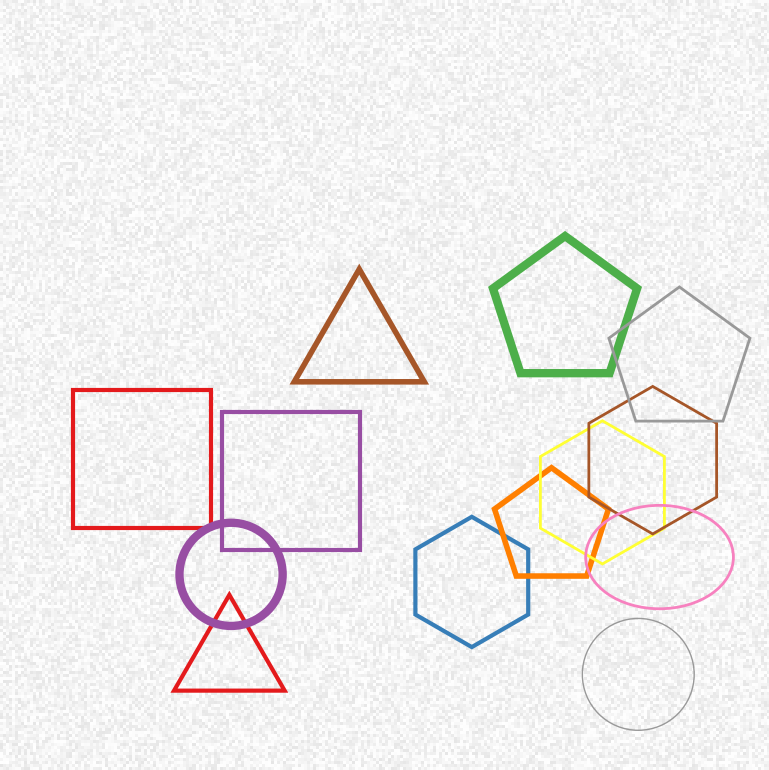[{"shape": "triangle", "thickness": 1.5, "radius": 0.41, "center": [0.298, 0.145]}, {"shape": "square", "thickness": 1.5, "radius": 0.45, "center": [0.184, 0.404]}, {"shape": "hexagon", "thickness": 1.5, "radius": 0.42, "center": [0.613, 0.244]}, {"shape": "pentagon", "thickness": 3, "radius": 0.49, "center": [0.734, 0.595]}, {"shape": "circle", "thickness": 3, "radius": 0.34, "center": [0.3, 0.254]}, {"shape": "square", "thickness": 1.5, "radius": 0.45, "center": [0.378, 0.375]}, {"shape": "pentagon", "thickness": 2, "radius": 0.39, "center": [0.716, 0.315]}, {"shape": "hexagon", "thickness": 1, "radius": 0.46, "center": [0.782, 0.361]}, {"shape": "triangle", "thickness": 2, "radius": 0.49, "center": [0.467, 0.553]}, {"shape": "hexagon", "thickness": 1, "radius": 0.48, "center": [0.848, 0.402]}, {"shape": "oval", "thickness": 1, "radius": 0.48, "center": [0.857, 0.277]}, {"shape": "pentagon", "thickness": 1, "radius": 0.48, "center": [0.882, 0.531]}, {"shape": "circle", "thickness": 0.5, "radius": 0.36, "center": [0.829, 0.124]}]